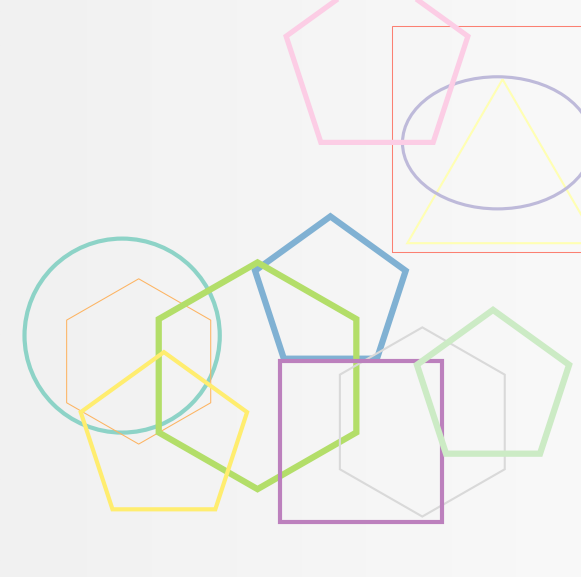[{"shape": "circle", "thickness": 2, "radius": 0.84, "center": [0.21, 0.418]}, {"shape": "triangle", "thickness": 1, "radius": 0.95, "center": [0.865, 0.673]}, {"shape": "oval", "thickness": 1.5, "radius": 0.82, "center": [0.856, 0.752]}, {"shape": "square", "thickness": 0.5, "radius": 0.98, "center": [0.87, 0.758]}, {"shape": "pentagon", "thickness": 3, "radius": 0.68, "center": [0.568, 0.488]}, {"shape": "hexagon", "thickness": 0.5, "radius": 0.72, "center": [0.239, 0.373]}, {"shape": "hexagon", "thickness": 3, "radius": 0.98, "center": [0.443, 0.348]}, {"shape": "pentagon", "thickness": 2.5, "radius": 0.82, "center": [0.649, 0.886]}, {"shape": "hexagon", "thickness": 1, "radius": 0.82, "center": [0.727, 0.268]}, {"shape": "square", "thickness": 2, "radius": 0.7, "center": [0.621, 0.235]}, {"shape": "pentagon", "thickness": 3, "radius": 0.69, "center": [0.848, 0.325]}, {"shape": "pentagon", "thickness": 2, "radius": 0.75, "center": [0.282, 0.239]}]